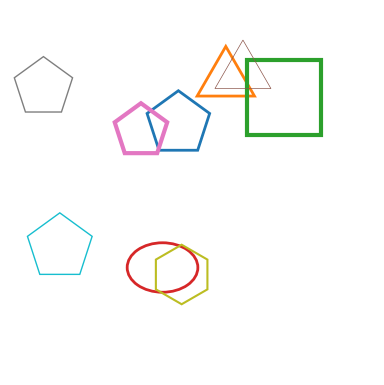[{"shape": "pentagon", "thickness": 2, "radius": 0.43, "center": [0.463, 0.679]}, {"shape": "triangle", "thickness": 2, "radius": 0.43, "center": [0.586, 0.793]}, {"shape": "square", "thickness": 3, "radius": 0.49, "center": [0.737, 0.747]}, {"shape": "oval", "thickness": 2, "radius": 0.46, "center": [0.422, 0.305]}, {"shape": "triangle", "thickness": 0.5, "radius": 0.42, "center": [0.631, 0.812]}, {"shape": "pentagon", "thickness": 3, "radius": 0.36, "center": [0.366, 0.66]}, {"shape": "pentagon", "thickness": 1, "radius": 0.4, "center": [0.113, 0.773]}, {"shape": "hexagon", "thickness": 1.5, "radius": 0.39, "center": [0.472, 0.287]}, {"shape": "pentagon", "thickness": 1, "radius": 0.44, "center": [0.155, 0.359]}]